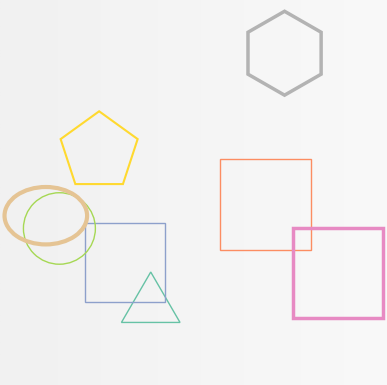[{"shape": "triangle", "thickness": 1, "radius": 0.44, "center": [0.389, 0.206]}, {"shape": "square", "thickness": 1, "radius": 0.59, "center": [0.686, 0.469]}, {"shape": "square", "thickness": 1, "radius": 0.52, "center": [0.322, 0.318]}, {"shape": "square", "thickness": 2.5, "radius": 0.58, "center": [0.872, 0.29]}, {"shape": "circle", "thickness": 1, "radius": 0.46, "center": [0.153, 0.407]}, {"shape": "pentagon", "thickness": 1.5, "radius": 0.52, "center": [0.256, 0.606]}, {"shape": "oval", "thickness": 3, "radius": 0.53, "center": [0.118, 0.44]}, {"shape": "hexagon", "thickness": 2.5, "radius": 0.54, "center": [0.734, 0.862]}]